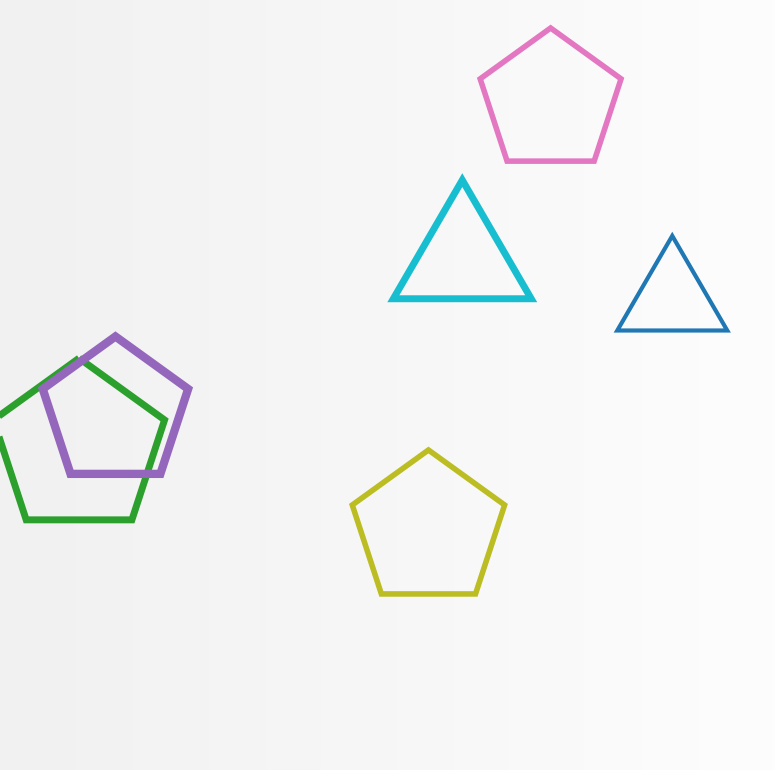[{"shape": "triangle", "thickness": 1.5, "radius": 0.41, "center": [0.867, 0.612]}, {"shape": "pentagon", "thickness": 2.5, "radius": 0.58, "center": [0.102, 0.419]}, {"shape": "pentagon", "thickness": 3, "radius": 0.49, "center": [0.149, 0.464]}, {"shape": "pentagon", "thickness": 2, "radius": 0.48, "center": [0.71, 0.868]}, {"shape": "pentagon", "thickness": 2, "radius": 0.52, "center": [0.553, 0.312]}, {"shape": "triangle", "thickness": 2.5, "radius": 0.51, "center": [0.597, 0.663]}]